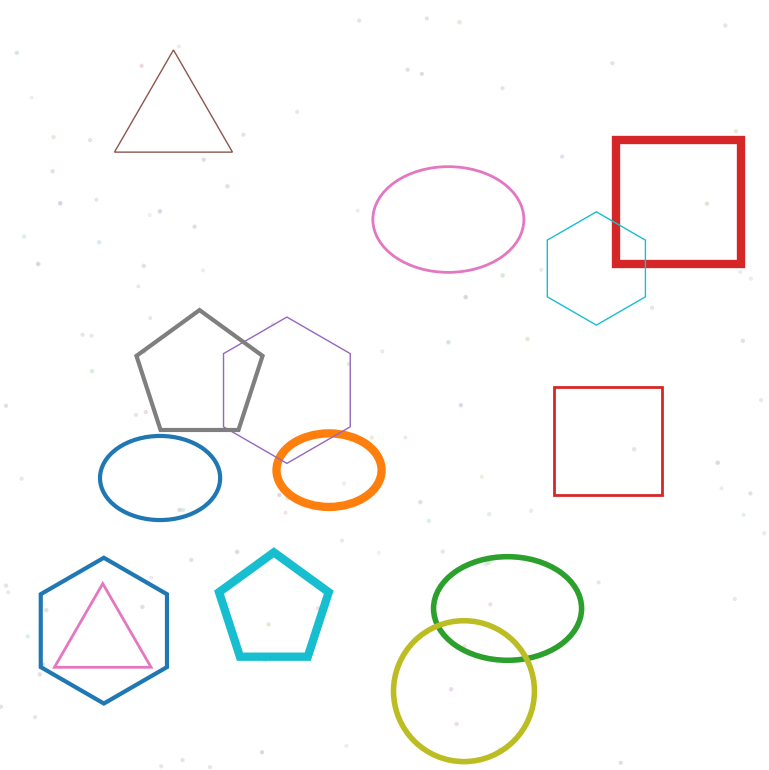[{"shape": "oval", "thickness": 1.5, "radius": 0.39, "center": [0.208, 0.379]}, {"shape": "hexagon", "thickness": 1.5, "radius": 0.47, "center": [0.135, 0.181]}, {"shape": "oval", "thickness": 3, "radius": 0.34, "center": [0.427, 0.389]}, {"shape": "oval", "thickness": 2, "radius": 0.48, "center": [0.659, 0.21]}, {"shape": "square", "thickness": 1, "radius": 0.35, "center": [0.79, 0.427]}, {"shape": "square", "thickness": 3, "radius": 0.4, "center": [0.881, 0.737]}, {"shape": "hexagon", "thickness": 0.5, "radius": 0.48, "center": [0.373, 0.493]}, {"shape": "triangle", "thickness": 0.5, "radius": 0.44, "center": [0.225, 0.847]}, {"shape": "oval", "thickness": 1, "radius": 0.49, "center": [0.582, 0.715]}, {"shape": "triangle", "thickness": 1, "radius": 0.36, "center": [0.133, 0.17]}, {"shape": "pentagon", "thickness": 1.5, "radius": 0.43, "center": [0.259, 0.511]}, {"shape": "circle", "thickness": 2, "radius": 0.46, "center": [0.603, 0.102]}, {"shape": "hexagon", "thickness": 0.5, "radius": 0.37, "center": [0.774, 0.651]}, {"shape": "pentagon", "thickness": 3, "radius": 0.37, "center": [0.356, 0.208]}]